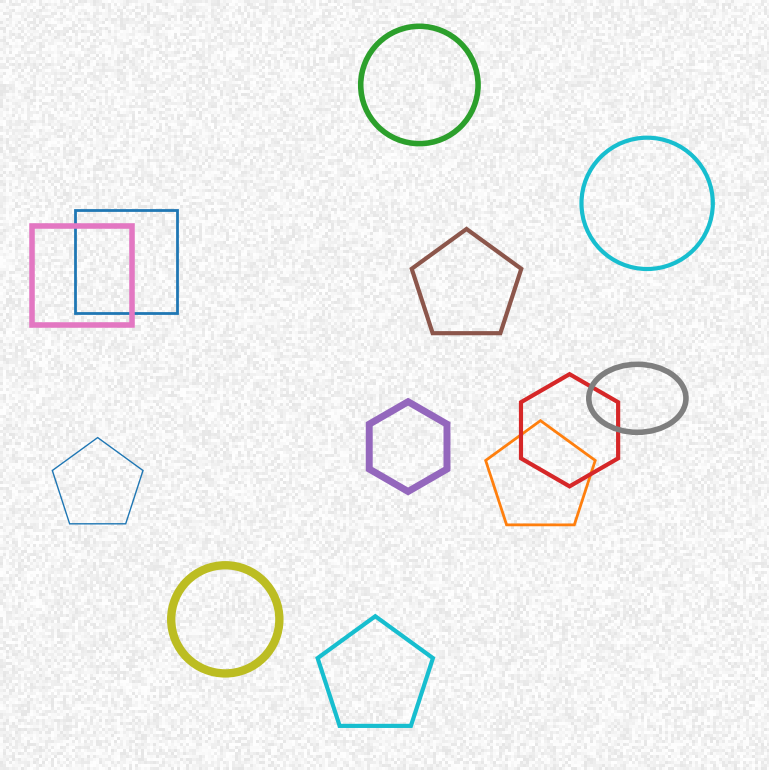[{"shape": "pentagon", "thickness": 0.5, "radius": 0.31, "center": [0.127, 0.37]}, {"shape": "square", "thickness": 1, "radius": 0.33, "center": [0.164, 0.661]}, {"shape": "pentagon", "thickness": 1, "radius": 0.37, "center": [0.702, 0.379]}, {"shape": "circle", "thickness": 2, "radius": 0.38, "center": [0.545, 0.89]}, {"shape": "hexagon", "thickness": 1.5, "radius": 0.36, "center": [0.74, 0.441]}, {"shape": "hexagon", "thickness": 2.5, "radius": 0.29, "center": [0.53, 0.42]}, {"shape": "pentagon", "thickness": 1.5, "radius": 0.37, "center": [0.606, 0.628]}, {"shape": "square", "thickness": 2, "radius": 0.32, "center": [0.106, 0.642]}, {"shape": "oval", "thickness": 2, "radius": 0.32, "center": [0.828, 0.483]}, {"shape": "circle", "thickness": 3, "radius": 0.35, "center": [0.293, 0.196]}, {"shape": "pentagon", "thickness": 1.5, "radius": 0.39, "center": [0.487, 0.121]}, {"shape": "circle", "thickness": 1.5, "radius": 0.43, "center": [0.84, 0.736]}]